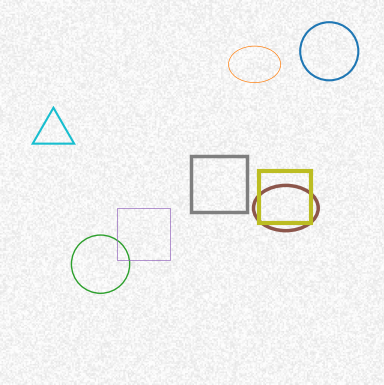[{"shape": "circle", "thickness": 1.5, "radius": 0.38, "center": [0.855, 0.867]}, {"shape": "oval", "thickness": 0.5, "radius": 0.34, "center": [0.661, 0.833]}, {"shape": "circle", "thickness": 1, "radius": 0.38, "center": [0.261, 0.314]}, {"shape": "square", "thickness": 0.5, "radius": 0.34, "center": [0.372, 0.392]}, {"shape": "oval", "thickness": 2.5, "radius": 0.42, "center": [0.743, 0.46]}, {"shape": "square", "thickness": 2.5, "radius": 0.36, "center": [0.569, 0.523]}, {"shape": "square", "thickness": 3, "radius": 0.34, "center": [0.741, 0.488]}, {"shape": "triangle", "thickness": 1.5, "radius": 0.31, "center": [0.139, 0.658]}]